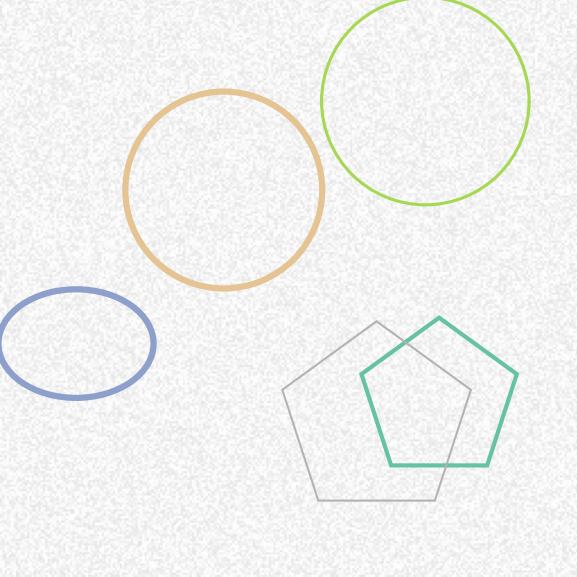[{"shape": "pentagon", "thickness": 2, "radius": 0.71, "center": [0.76, 0.308]}, {"shape": "oval", "thickness": 3, "radius": 0.67, "center": [0.132, 0.404]}, {"shape": "circle", "thickness": 1.5, "radius": 0.9, "center": [0.737, 0.824]}, {"shape": "circle", "thickness": 3, "radius": 0.85, "center": [0.387, 0.67]}, {"shape": "pentagon", "thickness": 1, "radius": 0.86, "center": [0.652, 0.271]}]